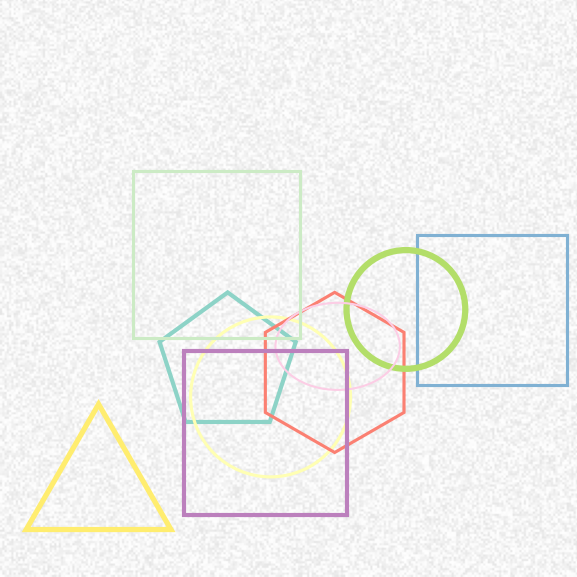[{"shape": "pentagon", "thickness": 2, "radius": 0.62, "center": [0.394, 0.369]}, {"shape": "circle", "thickness": 1.5, "radius": 0.69, "center": [0.469, 0.312]}, {"shape": "hexagon", "thickness": 1.5, "radius": 0.69, "center": [0.58, 0.354]}, {"shape": "square", "thickness": 1.5, "radius": 0.65, "center": [0.852, 0.462]}, {"shape": "circle", "thickness": 3, "radius": 0.51, "center": [0.703, 0.463]}, {"shape": "oval", "thickness": 1, "radius": 0.54, "center": [0.585, 0.399]}, {"shape": "square", "thickness": 2, "radius": 0.71, "center": [0.46, 0.249]}, {"shape": "square", "thickness": 1.5, "radius": 0.72, "center": [0.375, 0.559]}, {"shape": "triangle", "thickness": 2.5, "radius": 0.72, "center": [0.171, 0.155]}]